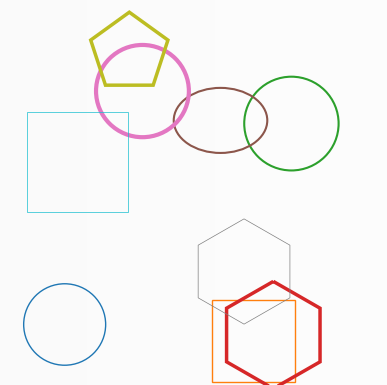[{"shape": "circle", "thickness": 1, "radius": 0.53, "center": [0.167, 0.157]}, {"shape": "square", "thickness": 1, "radius": 0.53, "center": [0.654, 0.114]}, {"shape": "circle", "thickness": 1.5, "radius": 0.61, "center": [0.752, 0.679]}, {"shape": "hexagon", "thickness": 2.5, "radius": 0.7, "center": [0.705, 0.13]}, {"shape": "oval", "thickness": 1.5, "radius": 0.6, "center": [0.569, 0.687]}, {"shape": "circle", "thickness": 3, "radius": 0.6, "center": [0.368, 0.763]}, {"shape": "hexagon", "thickness": 0.5, "radius": 0.68, "center": [0.63, 0.295]}, {"shape": "pentagon", "thickness": 2.5, "radius": 0.52, "center": [0.334, 0.864]}, {"shape": "square", "thickness": 0.5, "radius": 0.65, "center": [0.2, 0.579]}]